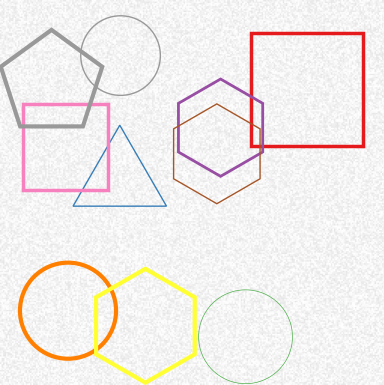[{"shape": "square", "thickness": 2.5, "radius": 0.73, "center": [0.798, 0.768]}, {"shape": "triangle", "thickness": 1, "radius": 0.7, "center": [0.311, 0.535]}, {"shape": "circle", "thickness": 0.5, "radius": 0.61, "center": [0.638, 0.125]}, {"shape": "hexagon", "thickness": 2, "radius": 0.63, "center": [0.573, 0.668]}, {"shape": "circle", "thickness": 3, "radius": 0.62, "center": [0.177, 0.193]}, {"shape": "hexagon", "thickness": 3, "radius": 0.74, "center": [0.378, 0.154]}, {"shape": "hexagon", "thickness": 1, "radius": 0.65, "center": [0.563, 0.6]}, {"shape": "square", "thickness": 2.5, "radius": 0.55, "center": [0.17, 0.618]}, {"shape": "circle", "thickness": 1, "radius": 0.52, "center": [0.313, 0.856]}, {"shape": "pentagon", "thickness": 3, "radius": 0.69, "center": [0.134, 0.784]}]